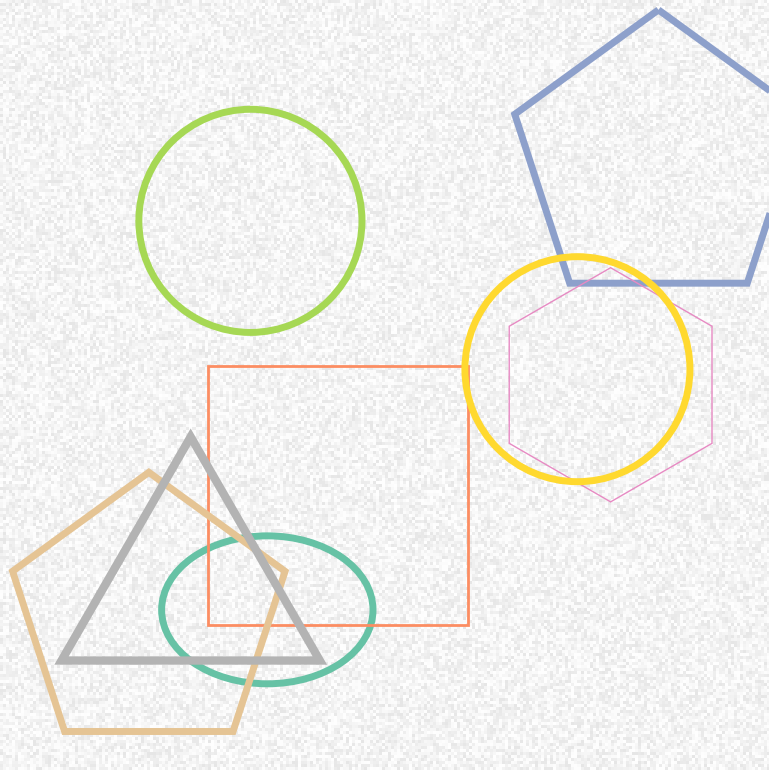[{"shape": "oval", "thickness": 2.5, "radius": 0.69, "center": [0.347, 0.208]}, {"shape": "square", "thickness": 1, "radius": 0.84, "center": [0.439, 0.357]}, {"shape": "pentagon", "thickness": 2.5, "radius": 0.98, "center": [0.855, 0.791]}, {"shape": "hexagon", "thickness": 0.5, "radius": 0.76, "center": [0.793, 0.5]}, {"shape": "circle", "thickness": 2.5, "radius": 0.72, "center": [0.325, 0.713]}, {"shape": "circle", "thickness": 2.5, "radius": 0.73, "center": [0.75, 0.521]}, {"shape": "pentagon", "thickness": 2.5, "radius": 0.93, "center": [0.193, 0.201]}, {"shape": "triangle", "thickness": 3, "radius": 0.97, "center": [0.248, 0.239]}]